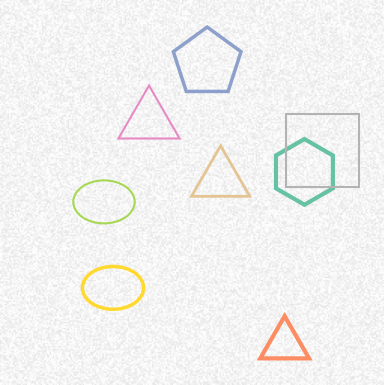[{"shape": "hexagon", "thickness": 3, "radius": 0.43, "center": [0.791, 0.554]}, {"shape": "triangle", "thickness": 3, "radius": 0.37, "center": [0.739, 0.106]}, {"shape": "pentagon", "thickness": 2.5, "radius": 0.46, "center": [0.538, 0.837]}, {"shape": "triangle", "thickness": 1.5, "radius": 0.46, "center": [0.387, 0.686]}, {"shape": "oval", "thickness": 1.5, "radius": 0.4, "center": [0.27, 0.476]}, {"shape": "oval", "thickness": 2.5, "radius": 0.4, "center": [0.294, 0.252]}, {"shape": "triangle", "thickness": 2, "radius": 0.44, "center": [0.573, 0.534]}, {"shape": "square", "thickness": 1.5, "radius": 0.47, "center": [0.838, 0.609]}]